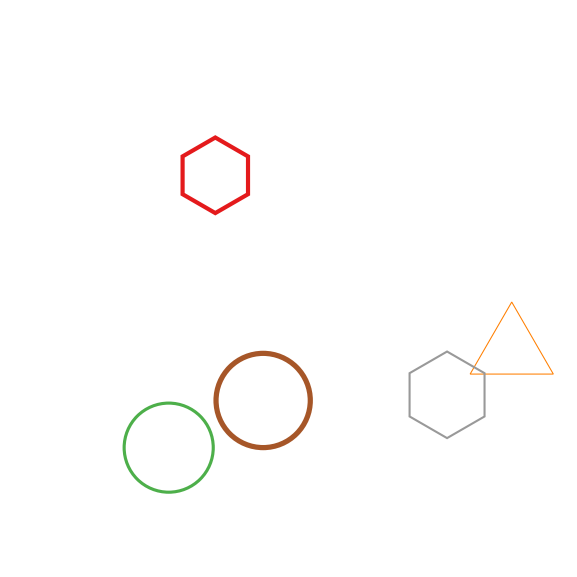[{"shape": "hexagon", "thickness": 2, "radius": 0.33, "center": [0.373, 0.696]}, {"shape": "circle", "thickness": 1.5, "radius": 0.39, "center": [0.292, 0.224]}, {"shape": "triangle", "thickness": 0.5, "radius": 0.42, "center": [0.886, 0.393]}, {"shape": "circle", "thickness": 2.5, "radius": 0.41, "center": [0.456, 0.306]}, {"shape": "hexagon", "thickness": 1, "radius": 0.37, "center": [0.774, 0.315]}]